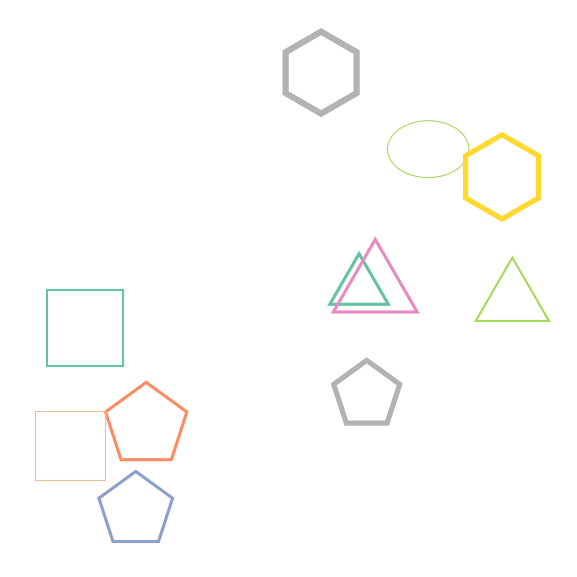[{"shape": "triangle", "thickness": 1.5, "radius": 0.29, "center": [0.622, 0.501]}, {"shape": "square", "thickness": 1, "radius": 0.33, "center": [0.148, 0.431]}, {"shape": "pentagon", "thickness": 1.5, "radius": 0.37, "center": [0.253, 0.263]}, {"shape": "pentagon", "thickness": 1.5, "radius": 0.34, "center": [0.235, 0.116]}, {"shape": "triangle", "thickness": 1.5, "radius": 0.42, "center": [0.65, 0.501]}, {"shape": "oval", "thickness": 0.5, "radius": 0.35, "center": [0.741, 0.741]}, {"shape": "triangle", "thickness": 1, "radius": 0.37, "center": [0.887, 0.48]}, {"shape": "hexagon", "thickness": 2.5, "radius": 0.36, "center": [0.869, 0.693]}, {"shape": "square", "thickness": 0.5, "radius": 0.3, "center": [0.121, 0.228]}, {"shape": "hexagon", "thickness": 3, "radius": 0.35, "center": [0.556, 0.873]}, {"shape": "pentagon", "thickness": 2.5, "radius": 0.3, "center": [0.635, 0.315]}]